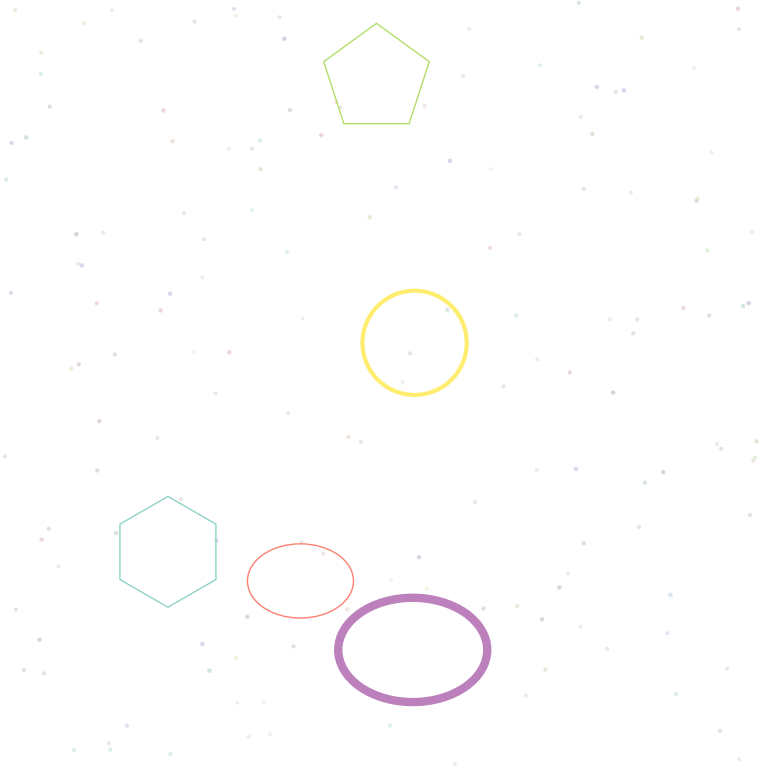[{"shape": "hexagon", "thickness": 0.5, "radius": 0.36, "center": [0.218, 0.283]}, {"shape": "oval", "thickness": 0.5, "radius": 0.34, "center": [0.39, 0.246]}, {"shape": "pentagon", "thickness": 0.5, "radius": 0.36, "center": [0.489, 0.898]}, {"shape": "oval", "thickness": 3, "radius": 0.48, "center": [0.536, 0.156]}, {"shape": "circle", "thickness": 1.5, "radius": 0.34, "center": [0.538, 0.555]}]